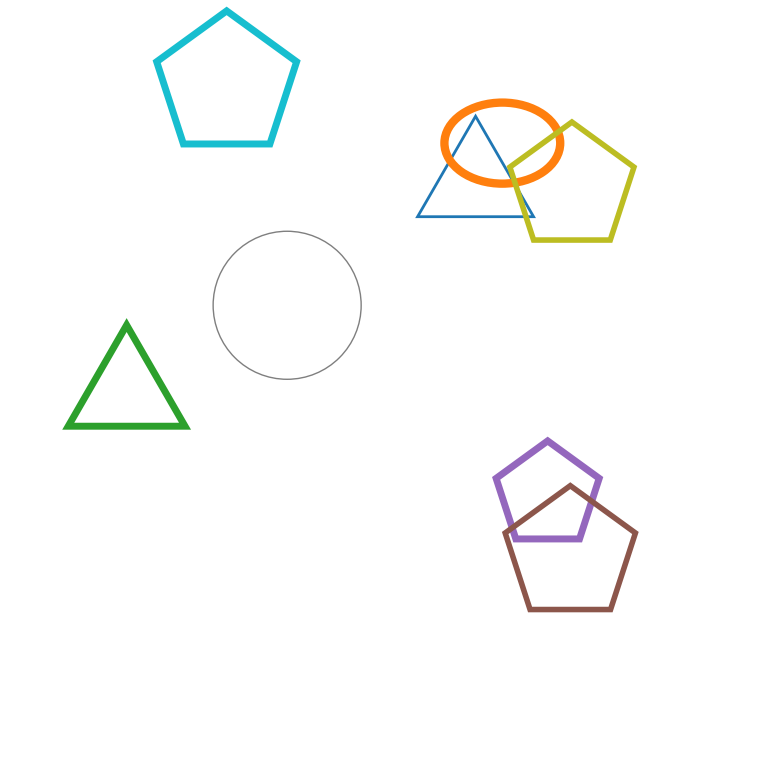[{"shape": "triangle", "thickness": 1, "radius": 0.43, "center": [0.618, 0.762]}, {"shape": "oval", "thickness": 3, "radius": 0.38, "center": [0.652, 0.814]}, {"shape": "triangle", "thickness": 2.5, "radius": 0.44, "center": [0.164, 0.49]}, {"shape": "pentagon", "thickness": 2.5, "radius": 0.35, "center": [0.711, 0.357]}, {"shape": "pentagon", "thickness": 2, "radius": 0.44, "center": [0.741, 0.28]}, {"shape": "circle", "thickness": 0.5, "radius": 0.48, "center": [0.373, 0.604]}, {"shape": "pentagon", "thickness": 2, "radius": 0.42, "center": [0.743, 0.757]}, {"shape": "pentagon", "thickness": 2.5, "radius": 0.48, "center": [0.294, 0.89]}]